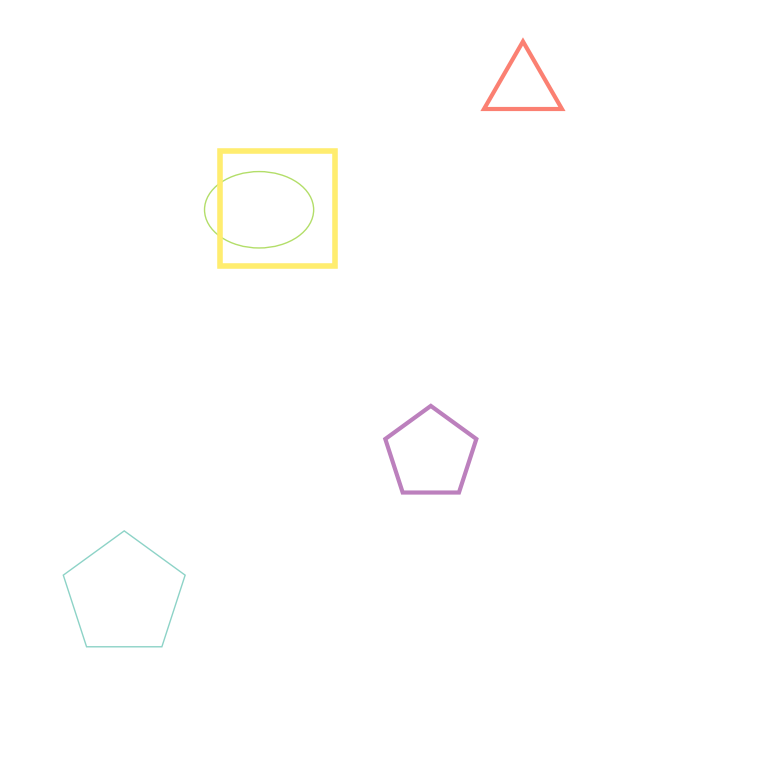[{"shape": "pentagon", "thickness": 0.5, "radius": 0.42, "center": [0.161, 0.227]}, {"shape": "triangle", "thickness": 1.5, "radius": 0.29, "center": [0.679, 0.888]}, {"shape": "oval", "thickness": 0.5, "radius": 0.35, "center": [0.336, 0.728]}, {"shape": "pentagon", "thickness": 1.5, "radius": 0.31, "center": [0.56, 0.411]}, {"shape": "square", "thickness": 2, "radius": 0.37, "center": [0.36, 0.73]}]